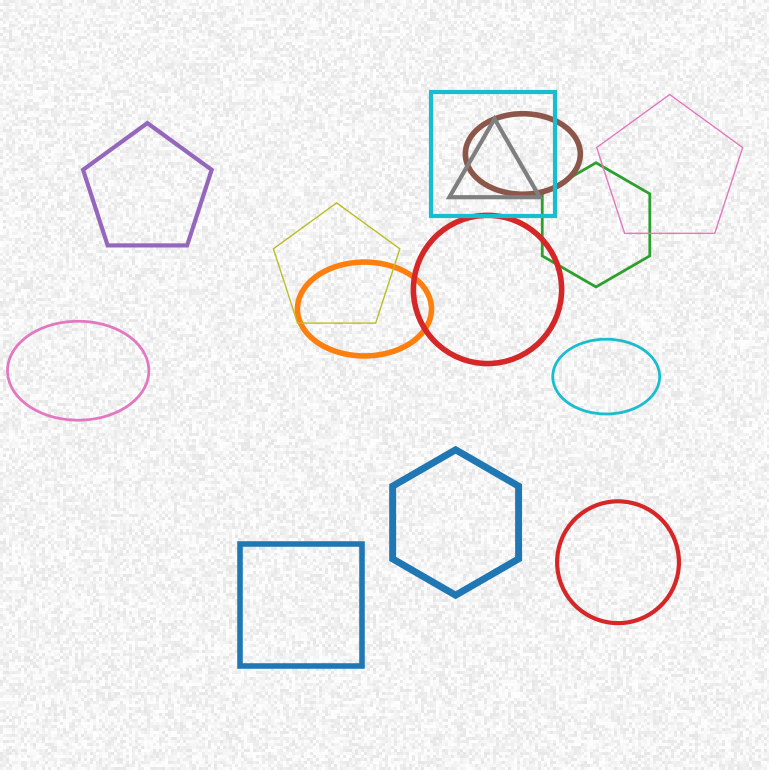[{"shape": "hexagon", "thickness": 2.5, "radius": 0.47, "center": [0.592, 0.321]}, {"shape": "square", "thickness": 2, "radius": 0.4, "center": [0.391, 0.214]}, {"shape": "oval", "thickness": 2, "radius": 0.44, "center": [0.473, 0.599]}, {"shape": "hexagon", "thickness": 1, "radius": 0.4, "center": [0.774, 0.708]}, {"shape": "circle", "thickness": 2, "radius": 0.48, "center": [0.633, 0.624]}, {"shape": "circle", "thickness": 1.5, "radius": 0.4, "center": [0.803, 0.27]}, {"shape": "pentagon", "thickness": 1.5, "radius": 0.44, "center": [0.191, 0.752]}, {"shape": "oval", "thickness": 2, "radius": 0.37, "center": [0.679, 0.8]}, {"shape": "pentagon", "thickness": 0.5, "radius": 0.5, "center": [0.87, 0.778]}, {"shape": "oval", "thickness": 1, "radius": 0.46, "center": [0.102, 0.519]}, {"shape": "triangle", "thickness": 1.5, "radius": 0.34, "center": [0.642, 0.778]}, {"shape": "pentagon", "thickness": 0.5, "radius": 0.43, "center": [0.437, 0.65]}, {"shape": "square", "thickness": 1.5, "radius": 0.4, "center": [0.64, 0.8]}, {"shape": "oval", "thickness": 1, "radius": 0.35, "center": [0.787, 0.511]}]